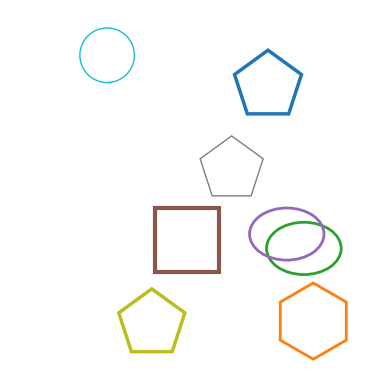[{"shape": "pentagon", "thickness": 2.5, "radius": 0.46, "center": [0.696, 0.778]}, {"shape": "hexagon", "thickness": 2, "radius": 0.49, "center": [0.814, 0.166]}, {"shape": "oval", "thickness": 2, "radius": 0.48, "center": [0.789, 0.355]}, {"shape": "oval", "thickness": 2, "radius": 0.48, "center": [0.745, 0.392]}, {"shape": "square", "thickness": 3, "radius": 0.41, "center": [0.486, 0.376]}, {"shape": "pentagon", "thickness": 1, "radius": 0.43, "center": [0.602, 0.561]}, {"shape": "pentagon", "thickness": 2.5, "radius": 0.45, "center": [0.394, 0.16]}, {"shape": "circle", "thickness": 1, "radius": 0.35, "center": [0.278, 0.856]}]